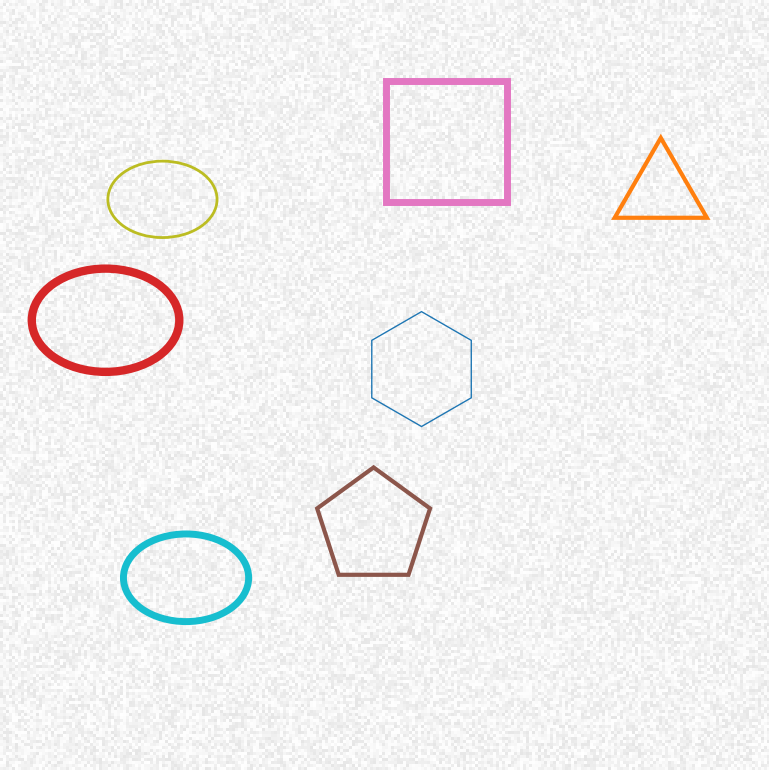[{"shape": "hexagon", "thickness": 0.5, "radius": 0.37, "center": [0.547, 0.521]}, {"shape": "triangle", "thickness": 1.5, "radius": 0.35, "center": [0.858, 0.752]}, {"shape": "oval", "thickness": 3, "radius": 0.48, "center": [0.137, 0.584]}, {"shape": "pentagon", "thickness": 1.5, "radius": 0.39, "center": [0.485, 0.316]}, {"shape": "square", "thickness": 2.5, "radius": 0.39, "center": [0.58, 0.816]}, {"shape": "oval", "thickness": 1, "radius": 0.35, "center": [0.211, 0.741]}, {"shape": "oval", "thickness": 2.5, "radius": 0.41, "center": [0.242, 0.25]}]